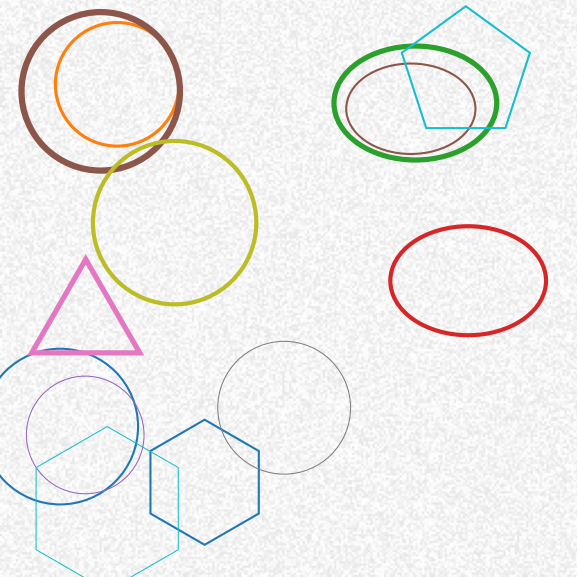[{"shape": "hexagon", "thickness": 1, "radius": 0.54, "center": [0.354, 0.164]}, {"shape": "circle", "thickness": 1, "radius": 0.67, "center": [0.104, 0.26]}, {"shape": "circle", "thickness": 1.5, "radius": 0.53, "center": [0.203, 0.853]}, {"shape": "oval", "thickness": 2.5, "radius": 0.7, "center": [0.719, 0.821]}, {"shape": "oval", "thickness": 2, "radius": 0.67, "center": [0.811, 0.513]}, {"shape": "circle", "thickness": 0.5, "radius": 0.51, "center": [0.148, 0.246]}, {"shape": "oval", "thickness": 1, "radius": 0.56, "center": [0.711, 0.811]}, {"shape": "circle", "thickness": 3, "radius": 0.69, "center": [0.174, 0.841]}, {"shape": "triangle", "thickness": 2.5, "radius": 0.54, "center": [0.148, 0.442]}, {"shape": "circle", "thickness": 0.5, "radius": 0.57, "center": [0.492, 0.293]}, {"shape": "circle", "thickness": 2, "radius": 0.71, "center": [0.302, 0.614]}, {"shape": "hexagon", "thickness": 0.5, "radius": 0.71, "center": [0.186, 0.118]}, {"shape": "pentagon", "thickness": 1, "radius": 0.58, "center": [0.807, 0.872]}]